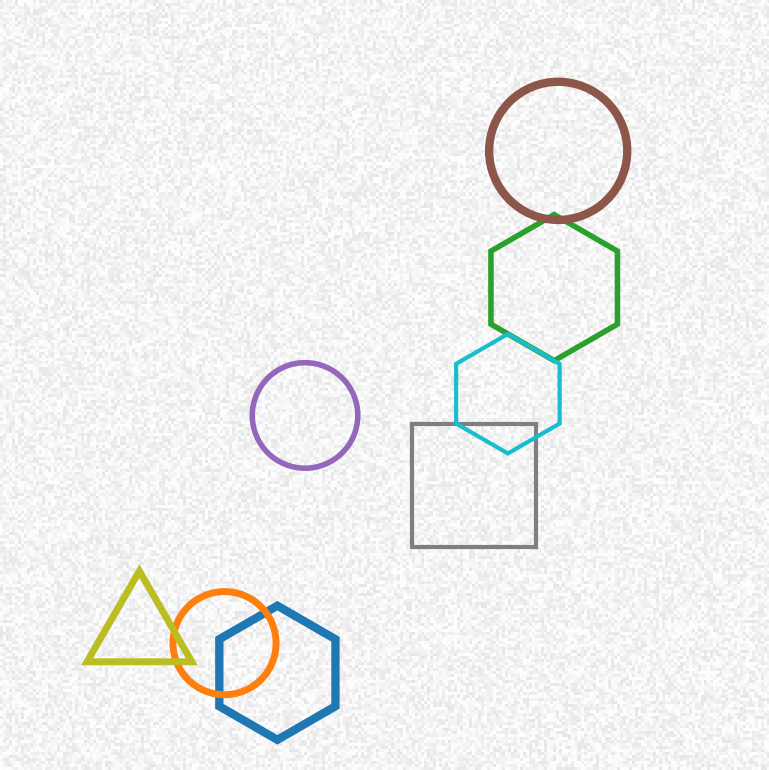[{"shape": "hexagon", "thickness": 3, "radius": 0.44, "center": [0.36, 0.126]}, {"shape": "circle", "thickness": 2.5, "radius": 0.33, "center": [0.292, 0.165]}, {"shape": "hexagon", "thickness": 2, "radius": 0.47, "center": [0.72, 0.626]}, {"shape": "circle", "thickness": 2, "radius": 0.34, "center": [0.396, 0.46]}, {"shape": "circle", "thickness": 3, "radius": 0.45, "center": [0.725, 0.804]}, {"shape": "square", "thickness": 1.5, "radius": 0.4, "center": [0.615, 0.369]}, {"shape": "triangle", "thickness": 2.5, "radius": 0.39, "center": [0.181, 0.18]}, {"shape": "hexagon", "thickness": 1.5, "radius": 0.39, "center": [0.66, 0.489]}]